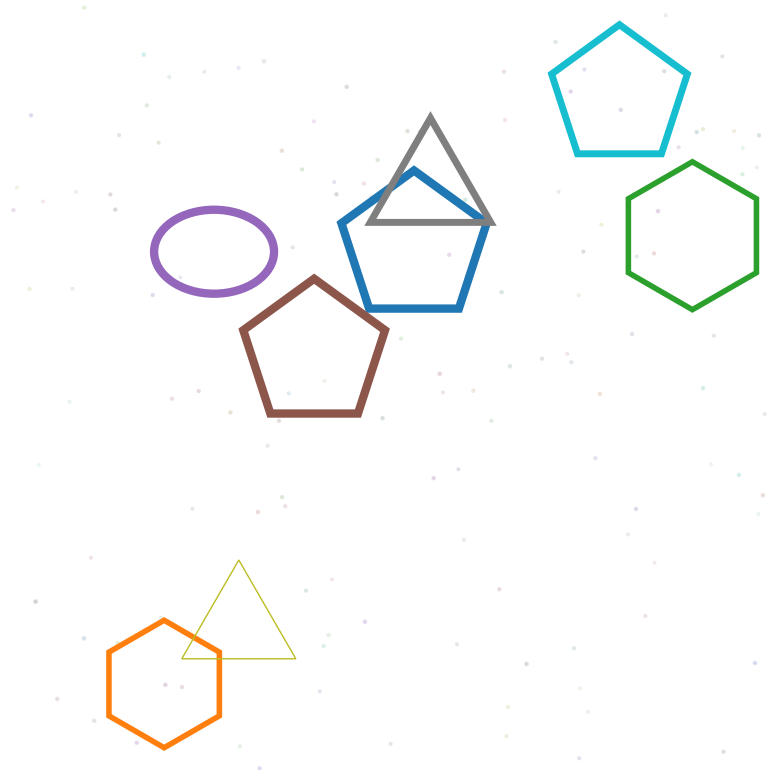[{"shape": "pentagon", "thickness": 3, "radius": 0.5, "center": [0.538, 0.679]}, {"shape": "hexagon", "thickness": 2, "radius": 0.41, "center": [0.213, 0.112]}, {"shape": "hexagon", "thickness": 2, "radius": 0.48, "center": [0.899, 0.694]}, {"shape": "oval", "thickness": 3, "radius": 0.39, "center": [0.278, 0.673]}, {"shape": "pentagon", "thickness": 3, "radius": 0.48, "center": [0.408, 0.541]}, {"shape": "triangle", "thickness": 2.5, "radius": 0.45, "center": [0.559, 0.756]}, {"shape": "triangle", "thickness": 0.5, "radius": 0.43, "center": [0.31, 0.187]}, {"shape": "pentagon", "thickness": 2.5, "radius": 0.46, "center": [0.805, 0.875]}]